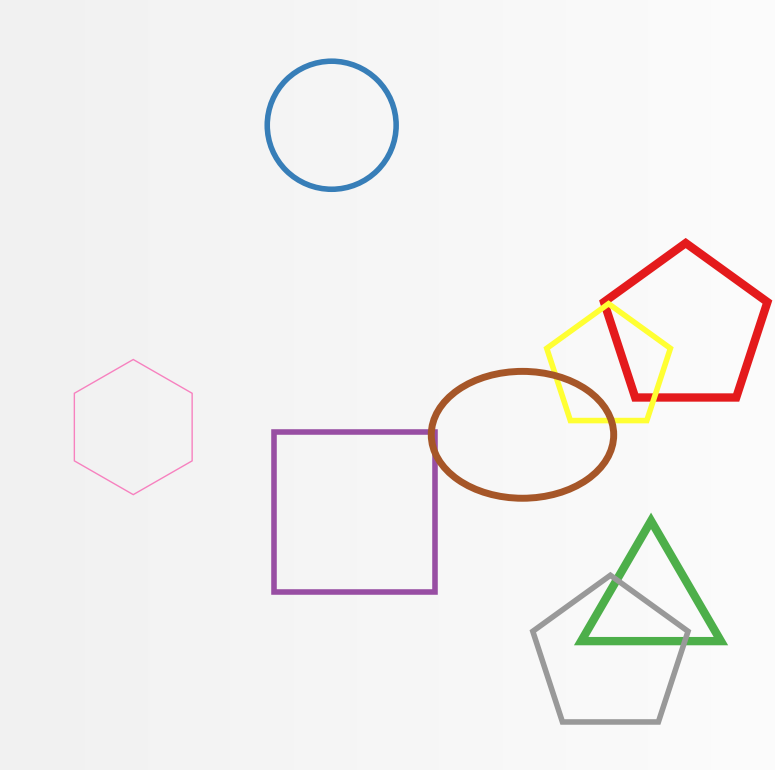[{"shape": "pentagon", "thickness": 3, "radius": 0.55, "center": [0.885, 0.573]}, {"shape": "circle", "thickness": 2, "radius": 0.42, "center": [0.428, 0.837]}, {"shape": "triangle", "thickness": 3, "radius": 0.52, "center": [0.84, 0.219]}, {"shape": "square", "thickness": 2, "radius": 0.52, "center": [0.457, 0.335]}, {"shape": "pentagon", "thickness": 2, "radius": 0.42, "center": [0.785, 0.522]}, {"shape": "oval", "thickness": 2.5, "radius": 0.59, "center": [0.674, 0.435]}, {"shape": "hexagon", "thickness": 0.5, "radius": 0.44, "center": [0.172, 0.445]}, {"shape": "pentagon", "thickness": 2, "radius": 0.53, "center": [0.788, 0.148]}]